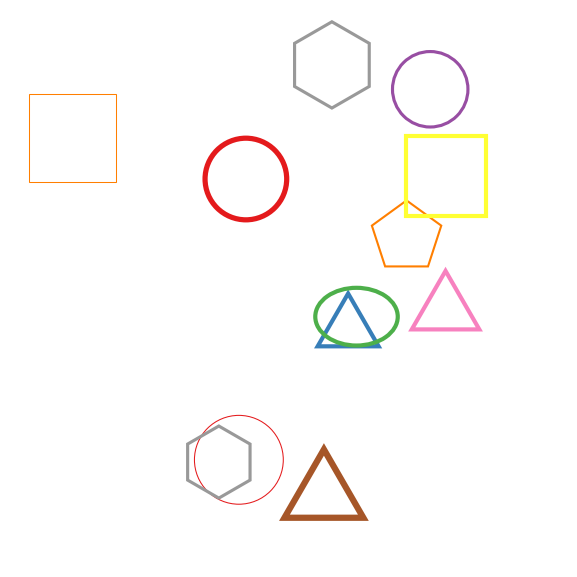[{"shape": "circle", "thickness": 0.5, "radius": 0.38, "center": [0.414, 0.203]}, {"shape": "circle", "thickness": 2.5, "radius": 0.35, "center": [0.426, 0.689]}, {"shape": "triangle", "thickness": 2, "radius": 0.3, "center": [0.603, 0.43]}, {"shape": "oval", "thickness": 2, "radius": 0.36, "center": [0.617, 0.451]}, {"shape": "circle", "thickness": 1.5, "radius": 0.33, "center": [0.745, 0.845]}, {"shape": "square", "thickness": 0.5, "radius": 0.38, "center": [0.126, 0.76]}, {"shape": "pentagon", "thickness": 1, "radius": 0.32, "center": [0.704, 0.589]}, {"shape": "square", "thickness": 2, "radius": 0.35, "center": [0.772, 0.695]}, {"shape": "triangle", "thickness": 3, "radius": 0.39, "center": [0.561, 0.142]}, {"shape": "triangle", "thickness": 2, "radius": 0.34, "center": [0.772, 0.462]}, {"shape": "hexagon", "thickness": 1.5, "radius": 0.31, "center": [0.379, 0.199]}, {"shape": "hexagon", "thickness": 1.5, "radius": 0.37, "center": [0.575, 0.887]}]